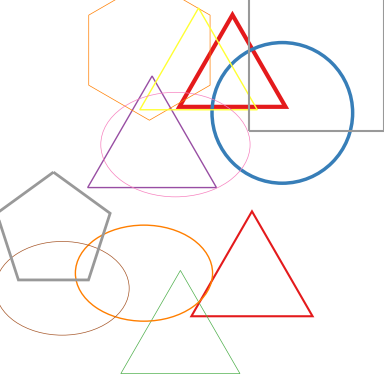[{"shape": "triangle", "thickness": 3, "radius": 0.8, "center": [0.604, 0.802]}, {"shape": "triangle", "thickness": 1.5, "radius": 0.91, "center": [0.654, 0.269]}, {"shape": "circle", "thickness": 2.5, "radius": 0.91, "center": [0.733, 0.707]}, {"shape": "triangle", "thickness": 0.5, "radius": 0.89, "center": [0.469, 0.119]}, {"shape": "triangle", "thickness": 1, "radius": 0.97, "center": [0.395, 0.609]}, {"shape": "oval", "thickness": 1, "radius": 0.89, "center": [0.374, 0.291]}, {"shape": "hexagon", "thickness": 0.5, "radius": 0.91, "center": [0.388, 0.87]}, {"shape": "triangle", "thickness": 1, "radius": 0.88, "center": [0.516, 0.803]}, {"shape": "oval", "thickness": 0.5, "radius": 0.87, "center": [0.162, 0.251]}, {"shape": "oval", "thickness": 0.5, "radius": 0.97, "center": [0.456, 0.624]}, {"shape": "pentagon", "thickness": 2, "radius": 0.77, "center": [0.139, 0.398]}, {"shape": "square", "thickness": 1.5, "radius": 0.87, "center": [0.822, 0.833]}]